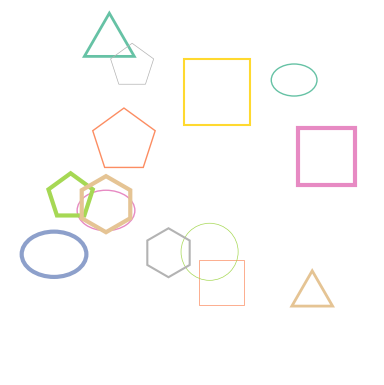[{"shape": "triangle", "thickness": 2, "radius": 0.37, "center": [0.284, 0.891]}, {"shape": "oval", "thickness": 1, "radius": 0.3, "center": [0.764, 0.792]}, {"shape": "square", "thickness": 0.5, "radius": 0.29, "center": [0.576, 0.267]}, {"shape": "pentagon", "thickness": 1, "radius": 0.43, "center": [0.322, 0.634]}, {"shape": "oval", "thickness": 3, "radius": 0.42, "center": [0.14, 0.34]}, {"shape": "oval", "thickness": 1, "radius": 0.37, "center": [0.275, 0.453]}, {"shape": "square", "thickness": 3, "radius": 0.37, "center": [0.848, 0.593]}, {"shape": "pentagon", "thickness": 3, "radius": 0.3, "center": [0.183, 0.489]}, {"shape": "circle", "thickness": 0.5, "radius": 0.37, "center": [0.544, 0.346]}, {"shape": "square", "thickness": 1.5, "radius": 0.43, "center": [0.564, 0.761]}, {"shape": "hexagon", "thickness": 3, "radius": 0.36, "center": [0.275, 0.47]}, {"shape": "triangle", "thickness": 2, "radius": 0.31, "center": [0.811, 0.235]}, {"shape": "hexagon", "thickness": 1.5, "radius": 0.32, "center": [0.438, 0.344]}, {"shape": "pentagon", "thickness": 0.5, "radius": 0.29, "center": [0.343, 0.829]}]